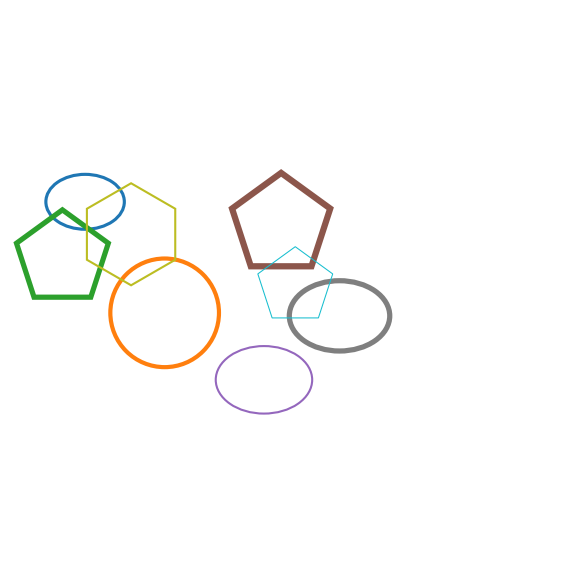[{"shape": "oval", "thickness": 1.5, "radius": 0.34, "center": [0.147, 0.65]}, {"shape": "circle", "thickness": 2, "radius": 0.47, "center": [0.285, 0.457]}, {"shape": "pentagon", "thickness": 2.5, "radius": 0.42, "center": [0.108, 0.552]}, {"shape": "oval", "thickness": 1, "radius": 0.42, "center": [0.457, 0.341]}, {"shape": "pentagon", "thickness": 3, "radius": 0.45, "center": [0.487, 0.61]}, {"shape": "oval", "thickness": 2.5, "radius": 0.43, "center": [0.588, 0.452]}, {"shape": "hexagon", "thickness": 1, "radius": 0.44, "center": [0.227, 0.593]}, {"shape": "pentagon", "thickness": 0.5, "radius": 0.34, "center": [0.511, 0.504]}]